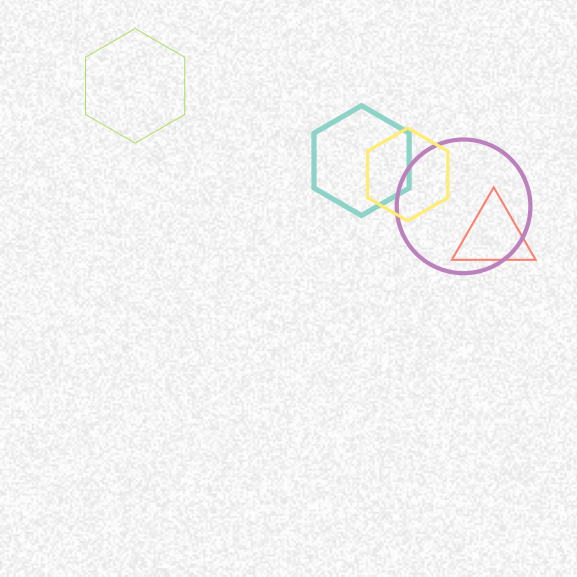[{"shape": "hexagon", "thickness": 2.5, "radius": 0.48, "center": [0.626, 0.721]}, {"shape": "triangle", "thickness": 1, "radius": 0.42, "center": [0.855, 0.591]}, {"shape": "hexagon", "thickness": 0.5, "radius": 0.5, "center": [0.234, 0.85]}, {"shape": "circle", "thickness": 2, "radius": 0.58, "center": [0.803, 0.642]}, {"shape": "hexagon", "thickness": 1.5, "radius": 0.4, "center": [0.706, 0.697]}]